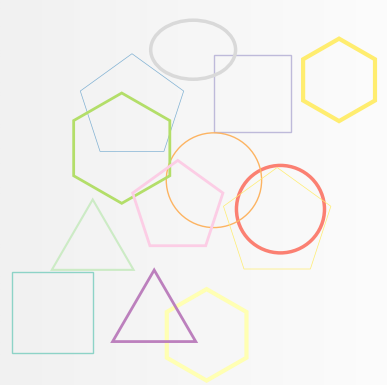[{"shape": "square", "thickness": 1, "radius": 0.53, "center": [0.136, 0.188]}, {"shape": "hexagon", "thickness": 3, "radius": 0.59, "center": [0.533, 0.13]}, {"shape": "square", "thickness": 1, "radius": 0.5, "center": [0.651, 0.756]}, {"shape": "circle", "thickness": 2.5, "radius": 0.57, "center": [0.724, 0.457]}, {"shape": "pentagon", "thickness": 0.5, "radius": 0.7, "center": [0.341, 0.72]}, {"shape": "circle", "thickness": 1, "radius": 0.62, "center": [0.552, 0.532]}, {"shape": "hexagon", "thickness": 2, "radius": 0.72, "center": [0.314, 0.615]}, {"shape": "pentagon", "thickness": 2, "radius": 0.61, "center": [0.459, 0.461]}, {"shape": "oval", "thickness": 2.5, "radius": 0.55, "center": [0.498, 0.871]}, {"shape": "triangle", "thickness": 2, "radius": 0.62, "center": [0.398, 0.175]}, {"shape": "triangle", "thickness": 1.5, "radius": 0.61, "center": [0.239, 0.36]}, {"shape": "pentagon", "thickness": 0.5, "radius": 0.73, "center": [0.715, 0.419]}, {"shape": "hexagon", "thickness": 3, "radius": 0.54, "center": [0.875, 0.793]}]